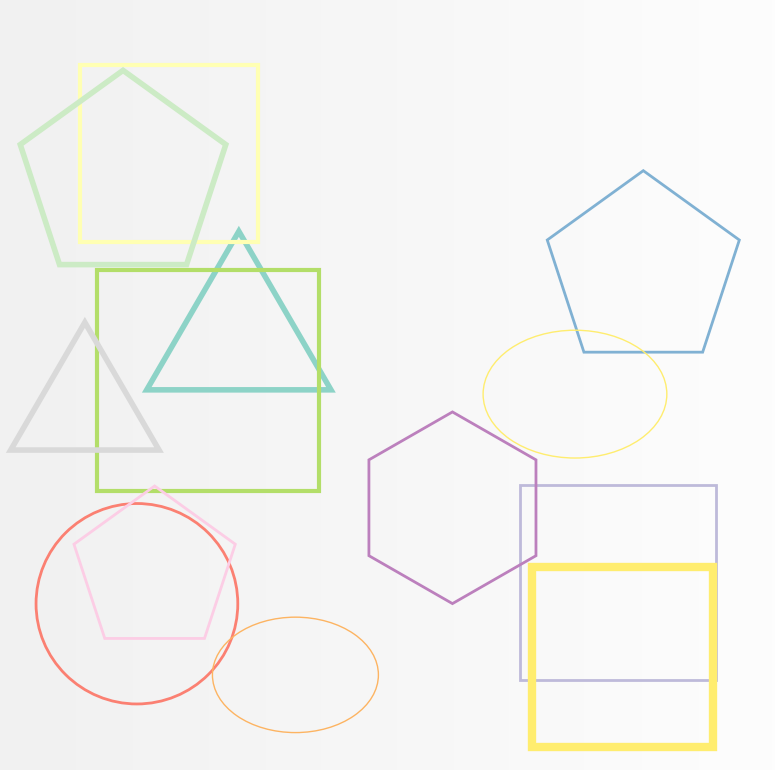[{"shape": "triangle", "thickness": 2, "radius": 0.69, "center": [0.308, 0.562]}, {"shape": "square", "thickness": 1.5, "radius": 0.57, "center": [0.218, 0.801]}, {"shape": "square", "thickness": 1, "radius": 0.63, "center": [0.797, 0.243]}, {"shape": "circle", "thickness": 1, "radius": 0.65, "center": [0.177, 0.216]}, {"shape": "pentagon", "thickness": 1, "radius": 0.65, "center": [0.83, 0.648]}, {"shape": "oval", "thickness": 0.5, "radius": 0.54, "center": [0.381, 0.124]}, {"shape": "square", "thickness": 1.5, "radius": 0.72, "center": [0.269, 0.506]}, {"shape": "pentagon", "thickness": 1, "radius": 0.55, "center": [0.2, 0.259]}, {"shape": "triangle", "thickness": 2, "radius": 0.55, "center": [0.11, 0.471]}, {"shape": "hexagon", "thickness": 1, "radius": 0.62, "center": [0.584, 0.341]}, {"shape": "pentagon", "thickness": 2, "radius": 0.7, "center": [0.159, 0.769]}, {"shape": "square", "thickness": 3, "radius": 0.58, "center": [0.804, 0.147]}, {"shape": "oval", "thickness": 0.5, "radius": 0.59, "center": [0.742, 0.488]}]